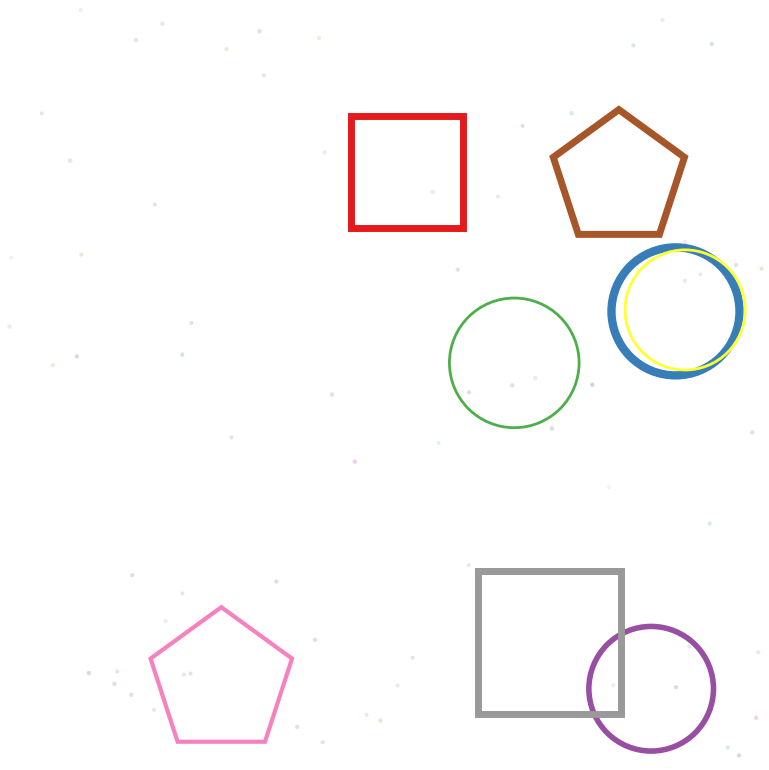[{"shape": "square", "thickness": 2.5, "radius": 0.36, "center": [0.529, 0.777]}, {"shape": "circle", "thickness": 3, "radius": 0.42, "center": [0.877, 0.596]}, {"shape": "circle", "thickness": 1, "radius": 0.42, "center": [0.668, 0.529]}, {"shape": "circle", "thickness": 2, "radius": 0.4, "center": [0.846, 0.106]}, {"shape": "circle", "thickness": 1, "radius": 0.39, "center": [0.89, 0.597]}, {"shape": "pentagon", "thickness": 2.5, "radius": 0.45, "center": [0.804, 0.768]}, {"shape": "pentagon", "thickness": 1.5, "radius": 0.48, "center": [0.287, 0.115]}, {"shape": "square", "thickness": 2.5, "radius": 0.47, "center": [0.713, 0.166]}]